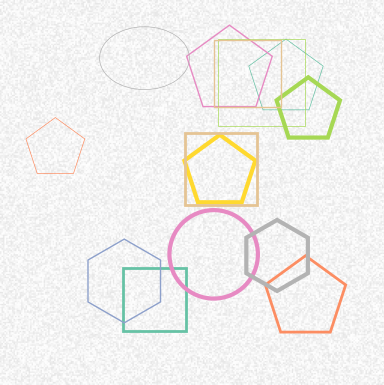[{"shape": "square", "thickness": 2, "radius": 0.41, "center": [0.402, 0.222]}, {"shape": "pentagon", "thickness": 0.5, "radius": 0.51, "center": [0.743, 0.797]}, {"shape": "pentagon", "thickness": 0.5, "radius": 0.4, "center": [0.144, 0.614]}, {"shape": "pentagon", "thickness": 2, "radius": 0.55, "center": [0.794, 0.226]}, {"shape": "hexagon", "thickness": 1, "radius": 0.54, "center": [0.323, 0.27]}, {"shape": "pentagon", "thickness": 1, "radius": 0.58, "center": [0.596, 0.818]}, {"shape": "circle", "thickness": 3, "radius": 0.57, "center": [0.555, 0.339]}, {"shape": "square", "thickness": 0.5, "radius": 0.56, "center": [0.679, 0.785]}, {"shape": "pentagon", "thickness": 3, "radius": 0.43, "center": [0.801, 0.713]}, {"shape": "pentagon", "thickness": 3, "radius": 0.48, "center": [0.571, 0.553]}, {"shape": "square", "thickness": 2, "radius": 0.47, "center": [0.573, 0.56]}, {"shape": "square", "thickness": 1, "radius": 0.43, "center": [0.642, 0.81]}, {"shape": "oval", "thickness": 0.5, "radius": 0.58, "center": [0.375, 0.849]}, {"shape": "hexagon", "thickness": 3, "radius": 0.46, "center": [0.72, 0.336]}]